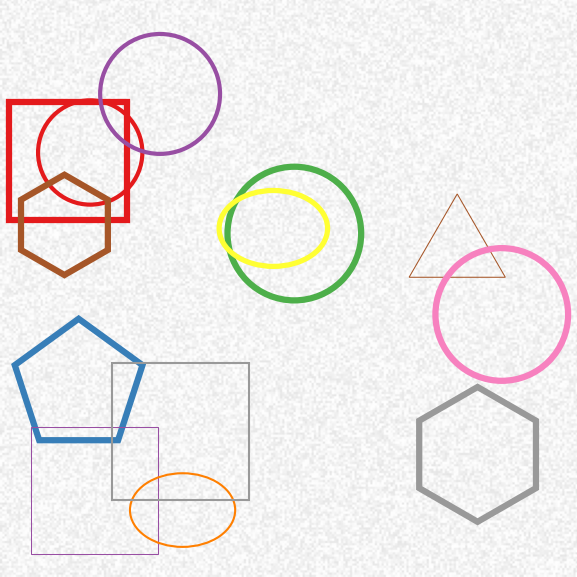[{"shape": "circle", "thickness": 2, "radius": 0.45, "center": [0.156, 0.735]}, {"shape": "square", "thickness": 3, "radius": 0.51, "center": [0.118, 0.72]}, {"shape": "pentagon", "thickness": 3, "radius": 0.58, "center": [0.136, 0.331]}, {"shape": "circle", "thickness": 3, "radius": 0.58, "center": [0.51, 0.595]}, {"shape": "circle", "thickness": 2, "radius": 0.52, "center": [0.277, 0.836]}, {"shape": "square", "thickness": 0.5, "radius": 0.55, "center": [0.163, 0.15]}, {"shape": "oval", "thickness": 1, "radius": 0.46, "center": [0.316, 0.116]}, {"shape": "oval", "thickness": 2.5, "radius": 0.47, "center": [0.473, 0.604]}, {"shape": "hexagon", "thickness": 3, "radius": 0.43, "center": [0.112, 0.61]}, {"shape": "triangle", "thickness": 0.5, "radius": 0.48, "center": [0.792, 0.567]}, {"shape": "circle", "thickness": 3, "radius": 0.57, "center": [0.869, 0.455]}, {"shape": "hexagon", "thickness": 3, "radius": 0.58, "center": [0.827, 0.212]}, {"shape": "square", "thickness": 1, "radius": 0.59, "center": [0.313, 0.252]}]